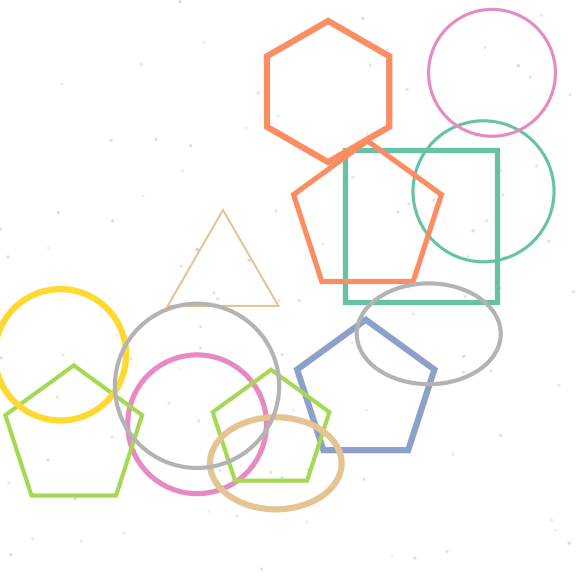[{"shape": "square", "thickness": 2.5, "radius": 0.66, "center": [0.729, 0.607]}, {"shape": "circle", "thickness": 1.5, "radius": 0.61, "center": [0.837, 0.668]}, {"shape": "hexagon", "thickness": 3, "radius": 0.61, "center": [0.568, 0.841]}, {"shape": "pentagon", "thickness": 2.5, "radius": 0.67, "center": [0.636, 0.621]}, {"shape": "pentagon", "thickness": 3, "radius": 0.62, "center": [0.633, 0.321]}, {"shape": "circle", "thickness": 1.5, "radius": 0.55, "center": [0.852, 0.873]}, {"shape": "circle", "thickness": 2.5, "radius": 0.6, "center": [0.341, 0.264]}, {"shape": "pentagon", "thickness": 2, "radius": 0.53, "center": [0.469, 0.253]}, {"shape": "pentagon", "thickness": 2, "radius": 0.62, "center": [0.128, 0.242]}, {"shape": "circle", "thickness": 3, "radius": 0.57, "center": [0.105, 0.385]}, {"shape": "oval", "thickness": 3, "radius": 0.57, "center": [0.478, 0.197]}, {"shape": "triangle", "thickness": 1, "radius": 0.55, "center": [0.386, 0.525]}, {"shape": "circle", "thickness": 2, "radius": 0.71, "center": [0.341, 0.331]}, {"shape": "oval", "thickness": 2, "radius": 0.62, "center": [0.742, 0.421]}]